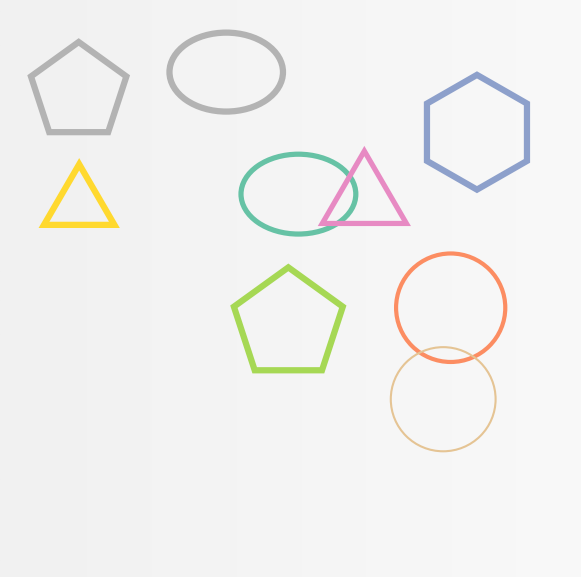[{"shape": "oval", "thickness": 2.5, "radius": 0.49, "center": [0.513, 0.663]}, {"shape": "circle", "thickness": 2, "radius": 0.47, "center": [0.775, 0.466]}, {"shape": "hexagon", "thickness": 3, "radius": 0.5, "center": [0.821, 0.77]}, {"shape": "triangle", "thickness": 2.5, "radius": 0.42, "center": [0.627, 0.654]}, {"shape": "pentagon", "thickness": 3, "radius": 0.49, "center": [0.496, 0.438]}, {"shape": "triangle", "thickness": 3, "radius": 0.35, "center": [0.136, 0.645]}, {"shape": "circle", "thickness": 1, "radius": 0.45, "center": [0.762, 0.308]}, {"shape": "oval", "thickness": 3, "radius": 0.49, "center": [0.389, 0.874]}, {"shape": "pentagon", "thickness": 3, "radius": 0.43, "center": [0.135, 0.84]}]